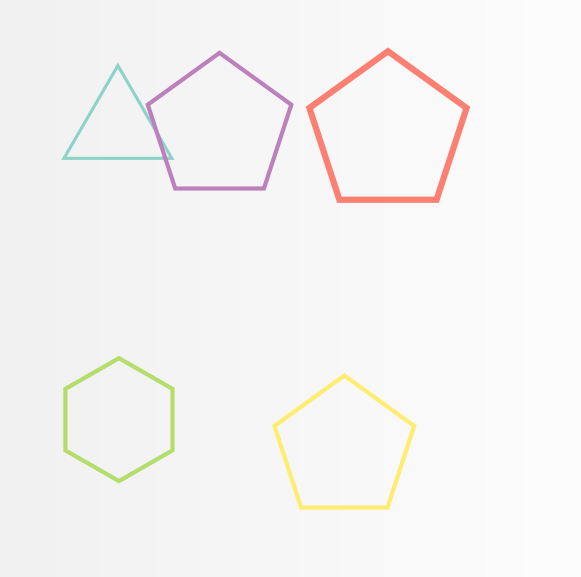[{"shape": "triangle", "thickness": 1.5, "radius": 0.54, "center": [0.203, 0.779]}, {"shape": "pentagon", "thickness": 3, "radius": 0.71, "center": [0.668, 0.768]}, {"shape": "hexagon", "thickness": 2, "radius": 0.53, "center": [0.205, 0.273]}, {"shape": "pentagon", "thickness": 2, "radius": 0.65, "center": [0.378, 0.778]}, {"shape": "pentagon", "thickness": 2, "radius": 0.63, "center": [0.592, 0.222]}]